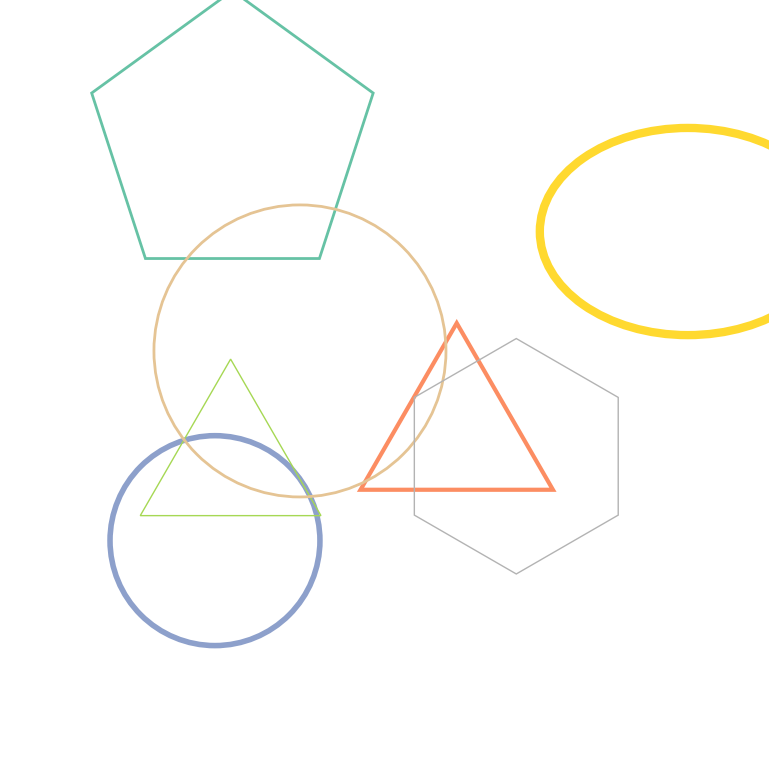[{"shape": "pentagon", "thickness": 1, "radius": 0.96, "center": [0.302, 0.82]}, {"shape": "triangle", "thickness": 1.5, "radius": 0.72, "center": [0.593, 0.436]}, {"shape": "circle", "thickness": 2, "radius": 0.68, "center": [0.279, 0.298]}, {"shape": "triangle", "thickness": 0.5, "radius": 0.68, "center": [0.299, 0.398]}, {"shape": "oval", "thickness": 3, "radius": 0.96, "center": [0.893, 0.699]}, {"shape": "circle", "thickness": 1, "radius": 0.95, "center": [0.39, 0.544]}, {"shape": "hexagon", "thickness": 0.5, "radius": 0.76, "center": [0.67, 0.407]}]